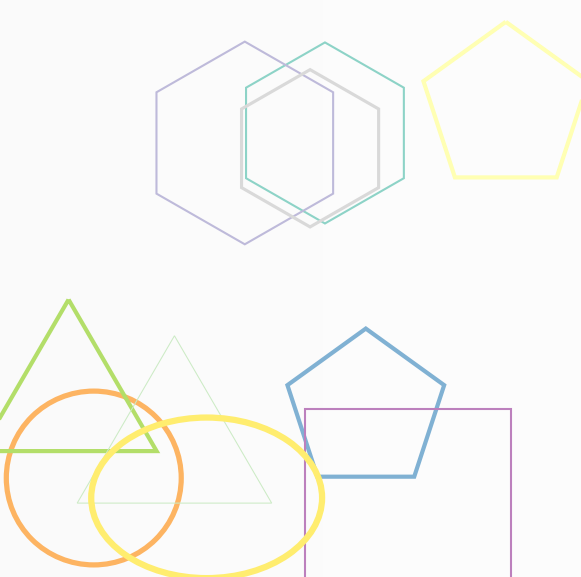[{"shape": "hexagon", "thickness": 1, "radius": 0.78, "center": [0.559, 0.769]}, {"shape": "pentagon", "thickness": 2, "radius": 0.74, "center": [0.87, 0.812]}, {"shape": "hexagon", "thickness": 1, "radius": 0.88, "center": [0.421, 0.752]}, {"shape": "pentagon", "thickness": 2, "radius": 0.71, "center": [0.629, 0.288]}, {"shape": "circle", "thickness": 2.5, "radius": 0.75, "center": [0.161, 0.171]}, {"shape": "triangle", "thickness": 2, "radius": 0.87, "center": [0.118, 0.305]}, {"shape": "hexagon", "thickness": 1.5, "radius": 0.68, "center": [0.533, 0.742]}, {"shape": "square", "thickness": 1, "radius": 0.89, "center": [0.702, 0.114]}, {"shape": "triangle", "thickness": 0.5, "radius": 0.97, "center": [0.3, 0.225]}, {"shape": "oval", "thickness": 3, "radius": 0.99, "center": [0.356, 0.137]}]